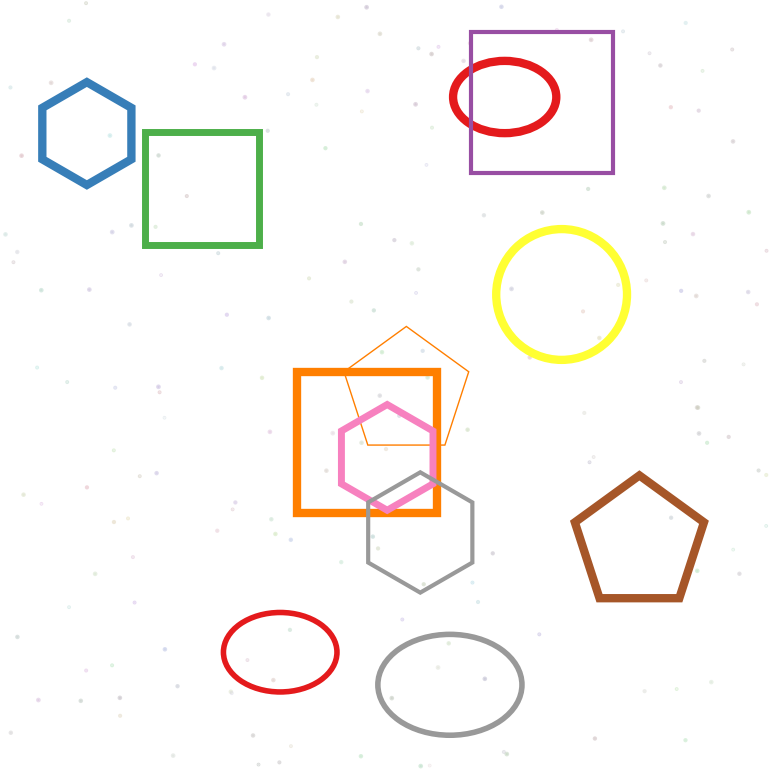[{"shape": "oval", "thickness": 3, "radius": 0.34, "center": [0.655, 0.874]}, {"shape": "oval", "thickness": 2, "radius": 0.37, "center": [0.364, 0.153]}, {"shape": "hexagon", "thickness": 3, "radius": 0.33, "center": [0.113, 0.827]}, {"shape": "square", "thickness": 2.5, "radius": 0.37, "center": [0.262, 0.755]}, {"shape": "square", "thickness": 1.5, "radius": 0.46, "center": [0.704, 0.867]}, {"shape": "square", "thickness": 3, "radius": 0.46, "center": [0.477, 0.425]}, {"shape": "pentagon", "thickness": 0.5, "radius": 0.43, "center": [0.528, 0.491]}, {"shape": "circle", "thickness": 3, "radius": 0.42, "center": [0.729, 0.618]}, {"shape": "pentagon", "thickness": 3, "radius": 0.44, "center": [0.83, 0.294]}, {"shape": "hexagon", "thickness": 2.5, "radius": 0.34, "center": [0.503, 0.406]}, {"shape": "oval", "thickness": 2, "radius": 0.47, "center": [0.584, 0.111]}, {"shape": "hexagon", "thickness": 1.5, "radius": 0.39, "center": [0.546, 0.308]}]